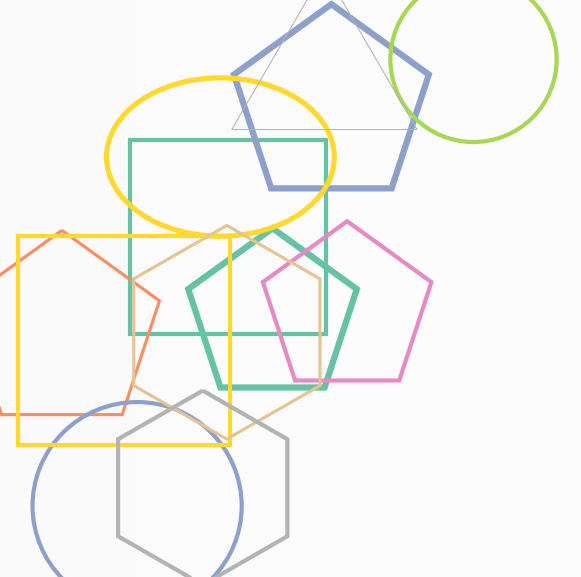[{"shape": "square", "thickness": 2, "radius": 0.84, "center": [0.392, 0.589]}, {"shape": "pentagon", "thickness": 3, "radius": 0.76, "center": [0.469, 0.451]}, {"shape": "pentagon", "thickness": 1.5, "radius": 0.88, "center": [0.107, 0.424]}, {"shape": "circle", "thickness": 2, "radius": 0.9, "center": [0.236, 0.123]}, {"shape": "pentagon", "thickness": 3, "radius": 0.88, "center": [0.57, 0.816]}, {"shape": "pentagon", "thickness": 2, "radius": 0.76, "center": [0.597, 0.464]}, {"shape": "circle", "thickness": 2, "radius": 0.72, "center": [0.815, 0.896]}, {"shape": "square", "thickness": 2, "radius": 0.91, "center": [0.213, 0.41]}, {"shape": "oval", "thickness": 2.5, "radius": 0.98, "center": [0.379, 0.727]}, {"shape": "hexagon", "thickness": 1.5, "radius": 0.92, "center": [0.39, 0.424]}, {"shape": "hexagon", "thickness": 2, "radius": 0.84, "center": [0.349, 0.155]}, {"shape": "triangle", "thickness": 0.5, "radius": 0.92, "center": [0.558, 0.867]}]